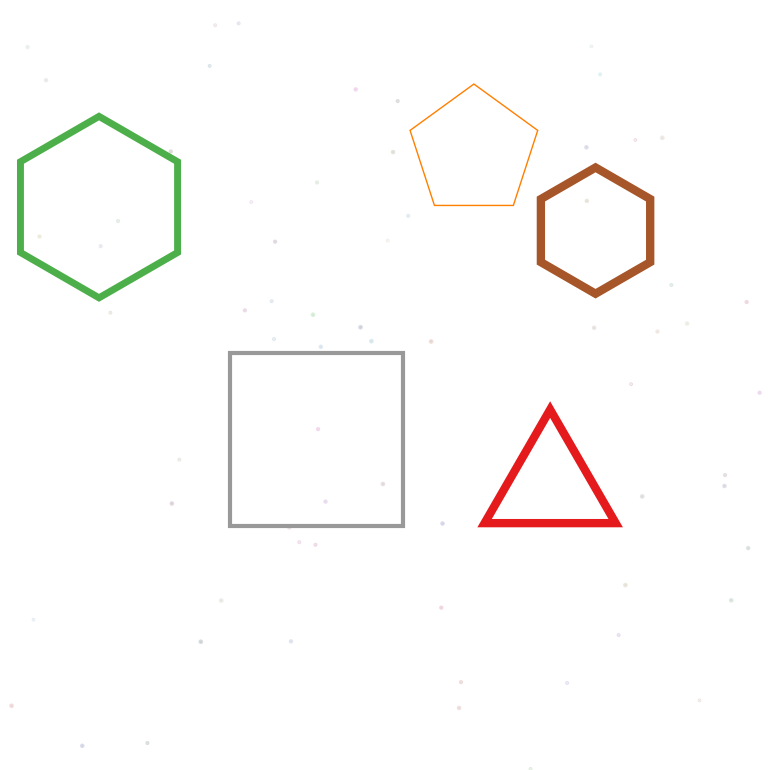[{"shape": "triangle", "thickness": 3, "radius": 0.49, "center": [0.714, 0.37]}, {"shape": "hexagon", "thickness": 2.5, "radius": 0.59, "center": [0.129, 0.731]}, {"shape": "pentagon", "thickness": 0.5, "radius": 0.44, "center": [0.615, 0.804]}, {"shape": "hexagon", "thickness": 3, "radius": 0.41, "center": [0.773, 0.701]}, {"shape": "square", "thickness": 1.5, "radius": 0.56, "center": [0.411, 0.43]}]